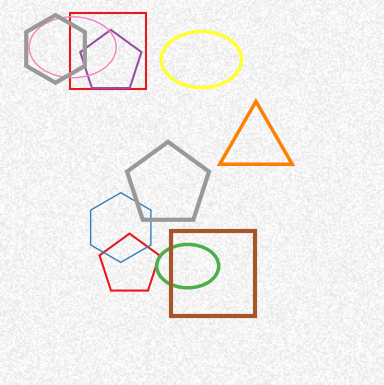[{"shape": "pentagon", "thickness": 1.5, "radius": 0.41, "center": [0.336, 0.311]}, {"shape": "square", "thickness": 1.5, "radius": 0.49, "center": [0.281, 0.868]}, {"shape": "hexagon", "thickness": 1, "radius": 0.45, "center": [0.314, 0.409]}, {"shape": "oval", "thickness": 2.5, "radius": 0.4, "center": [0.488, 0.309]}, {"shape": "pentagon", "thickness": 1.5, "radius": 0.42, "center": [0.288, 0.839]}, {"shape": "triangle", "thickness": 2.5, "radius": 0.54, "center": [0.665, 0.628]}, {"shape": "oval", "thickness": 2.5, "radius": 0.52, "center": [0.523, 0.845]}, {"shape": "square", "thickness": 3, "radius": 0.55, "center": [0.552, 0.289]}, {"shape": "oval", "thickness": 1, "radius": 0.56, "center": [0.189, 0.877]}, {"shape": "pentagon", "thickness": 3, "radius": 0.56, "center": [0.436, 0.52]}, {"shape": "hexagon", "thickness": 3, "radius": 0.44, "center": [0.144, 0.873]}]